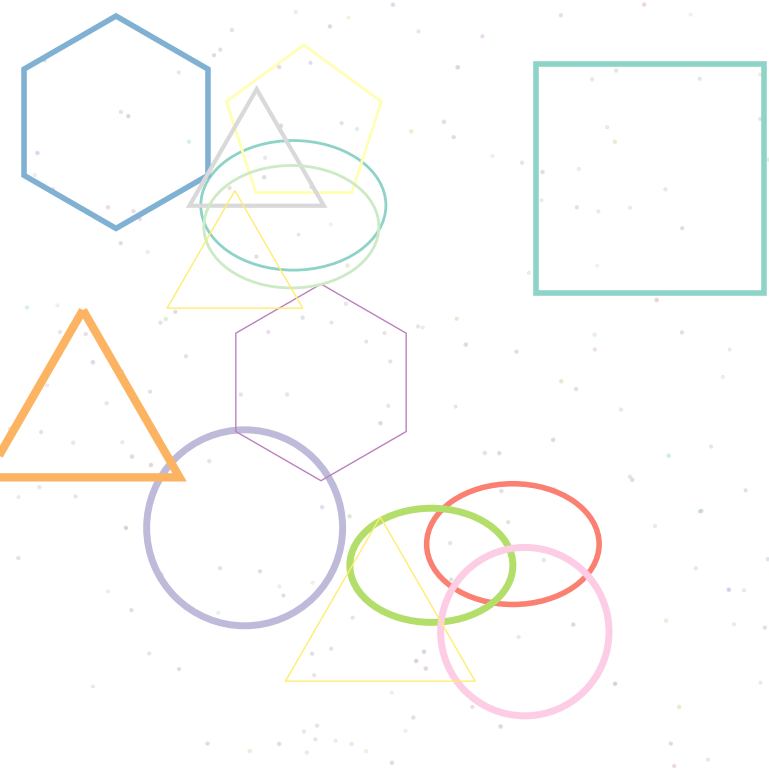[{"shape": "square", "thickness": 2, "radius": 0.74, "center": [0.844, 0.768]}, {"shape": "oval", "thickness": 1, "radius": 0.6, "center": [0.381, 0.733]}, {"shape": "pentagon", "thickness": 1, "radius": 0.53, "center": [0.395, 0.836]}, {"shape": "circle", "thickness": 2.5, "radius": 0.64, "center": [0.318, 0.315]}, {"shape": "oval", "thickness": 2, "radius": 0.56, "center": [0.666, 0.293]}, {"shape": "hexagon", "thickness": 2, "radius": 0.69, "center": [0.151, 0.841]}, {"shape": "triangle", "thickness": 3, "radius": 0.72, "center": [0.108, 0.452]}, {"shape": "oval", "thickness": 2.5, "radius": 0.53, "center": [0.56, 0.266]}, {"shape": "circle", "thickness": 2.5, "radius": 0.55, "center": [0.682, 0.18]}, {"shape": "triangle", "thickness": 1.5, "radius": 0.5, "center": [0.333, 0.783]}, {"shape": "hexagon", "thickness": 0.5, "radius": 0.64, "center": [0.417, 0.503]}, {"shape": "oval", "thickness": 1, "radius": 0.57, "center": [0.378, 0.706]}, {"shape": "triangle", "thickness": 0.5, "radius": 0.71, "center": [0.494, 0.186]}, {"shape": "triangle", "thickness": 0.5, "radius": 0.51, "center": [0.305, 0.651]}]